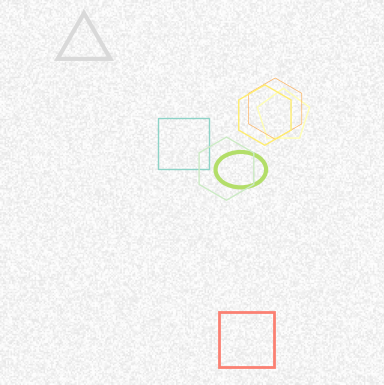[{"shape": "square", "thickness": 1, "radius": 0.33, "center": [0.476, 0.628]}, {"shape": "pentagon", "thickness": 1, "radius": 0.36, "center": [0.736, 0.699]}, {"shape": "square", "thickness": 2, "radius": 0.36, "center": [0.64, 0.119]}, {"shape": "hexagon", "thickness": 0.5, "radius": 0.4, "center": [0.715, 0.718]}, {"shape": "oval", "thickness": 3, "radius": 0.33, "center": [0.626, 0.559]}, {"shape": "triangle", "thickness": 3, "radius": 0.4, "center": [0.218, 0.887]}, {"shape": "hexagon", "thickness": 1, "radius": 0.41, "center": [0.588, 0.562]}, {"shape": "hexagon", "thickness": 1, "radius": 0.39, "center": [0.688, 0.701]}]